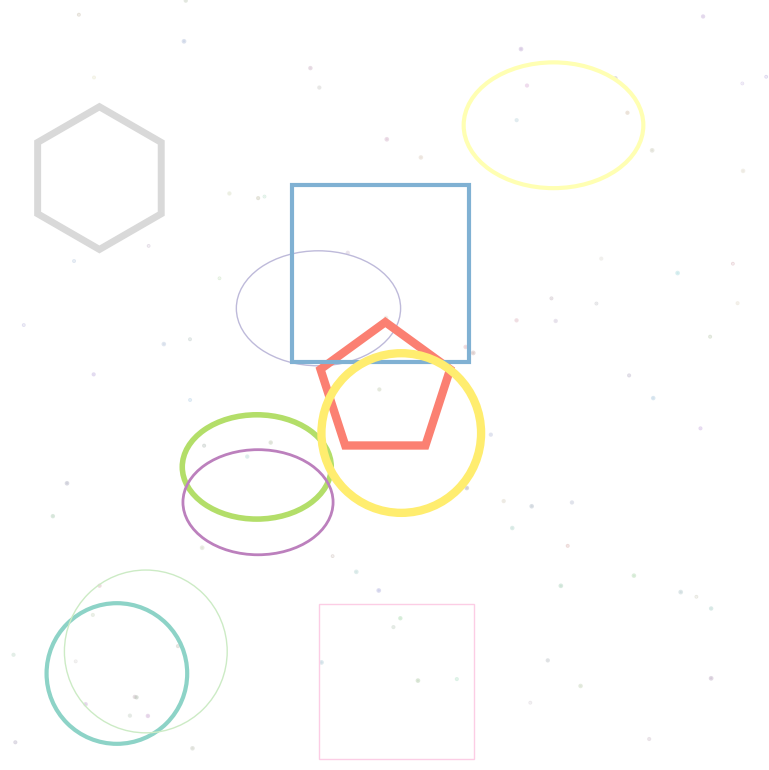[{"shape": "circle", "thickness": 1.5, "radius": 0.46, "center": [0.152, 0.125]}, {"shape": "oval", "thickness": 1.5, "radius": 0.58, "center": [0.719, 0.837]}, {"shape": "oval", "thickness": 0.5, "radius": 0.53, "center": [0.414, 0.6]}, {"shape": "pentagon", "thickness": 3, "radius": 0.44, "center": [0.5, 0.493]}, {"shape": "square", "thickness": 1.5, "radius": 0.57, "center": [0.494, 0.644]}, {"shape": "oval", "thickness": 2, "radius": 0.48, "center": [0.333, 0.394]}, {"shape": "square", "thickness": 0.5, "radius": 0.5, "center": [0.515, 0.115]}, {"shape": "hexagon", "thickness": 2.5, "radius": 0.46, "center": [0.129, 0.769]}, {"shape": "oval", "thickness": 1, "radius": 0.49, "center": [0.335, 0.348]}, {"shape": "circle", "thickness": 0.5, "radius": 0.53, "center": [0.189, 0.154]}, {"shape": "circle", "thickness": 3, "radius": 0.52, "center": [0.521, 0.438]}]